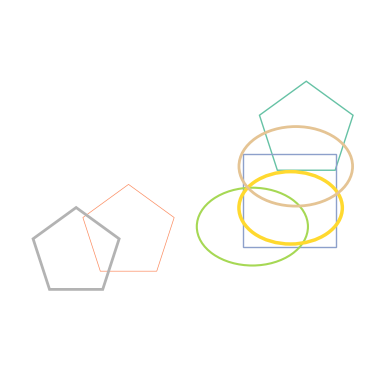[{"shape": "pentagon", "thickness": 1, "radius": 0.64, "center": [0.795, 0.661]}, {"shape": "pentagon", "thickness": 0.5, "radius": 0.62, "center": [0.334, 0.396]}, {"shape": "square", "thickness": 1, "radius": 0.6, "center": [0.753, 0.48]}, {"shape": "oval", "thickness": 1.5, "radius": 0.72, "center": [0.656, 0.411]}, {"shape": "oval", "thickness": 2.5, "radius": 0.67, "center": [0.755, 0.46]}, {"shape": "oval", "thickness": 2, "radius": 0.74, "center": [0.768, 0.568]}, {"shape": "pentagon", "thickness": 2, "radius": 0.59, "center": [0.198, 0.343]}]